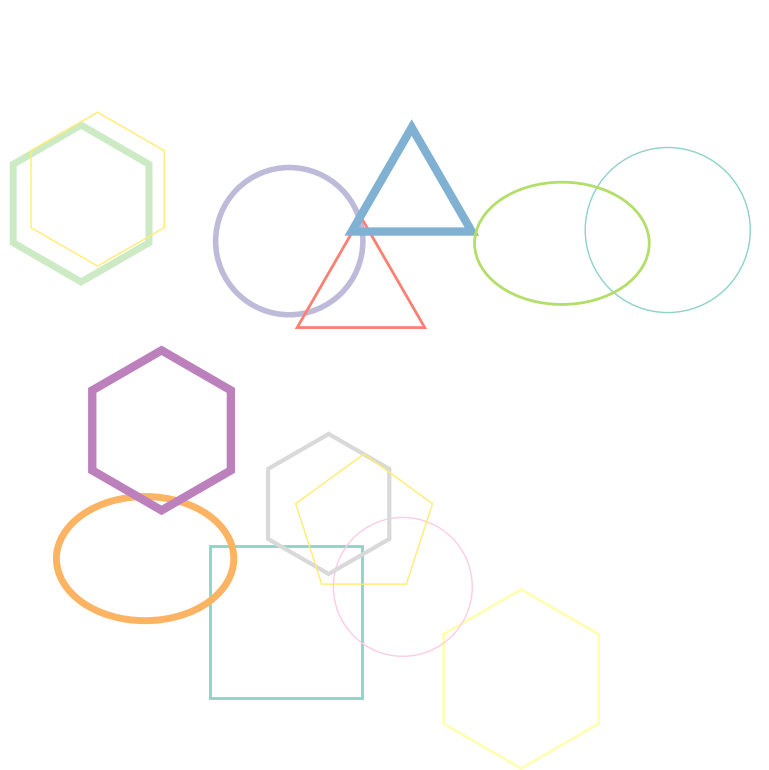[{"shape": "square", "thickness": 1, "radius": 0.49, "center": [0.372, 0.193]}, {"shape": "circle", "thickness": 0.5, "radius": 0.54, "center": [0.867, 0.701]}, {"shape": "hexagon", "thickness": 1, "radius": 0.58, "center": [0.677, 0.118]}, {"shape": "circle", "thickness": 2, "radius": 0.48, "center": [0.376, 0.687]}, {"shape": "triangle", "thickness": 1, "radius": 0.48, "center": [0.469, 0.622]}, {"shape": "triangle", "thickness": 3, "radius": 0.45, "center": [0.535, 0.744]}, {"shape": "oval", "thickness": 2.5, "radius": 0.58, "center": [0.188, 0.275]}, {"shape": "oval", "thickness": 1, "radius": 0.57, "center": [0.73, 0.684]}, {"shape": "circle", "thickness": 0.5, "radius": 0.45, "center": [0.523, 0.238]}, {"shape": "hexagon", "thickness": 1.5, "radius": 0.45, "center": [0.427, 0.346]}, {"shape": "hexagon", "thickness": 3, "radius": 0.52, "center": [0.21, 0.441]}, {"shape": "hexagon", "thickness": 2.5, "radius": 0.51, "center": [0.105, 0.736]}, {"shape": "pentagon", "thickness": 0.5, "radius": 0.47, "center": [0.473, 0.317]}, {"shape": "hexagon", "thickness": 0.5, "radius": 0.5, "center": [0.127, 0.754]}]